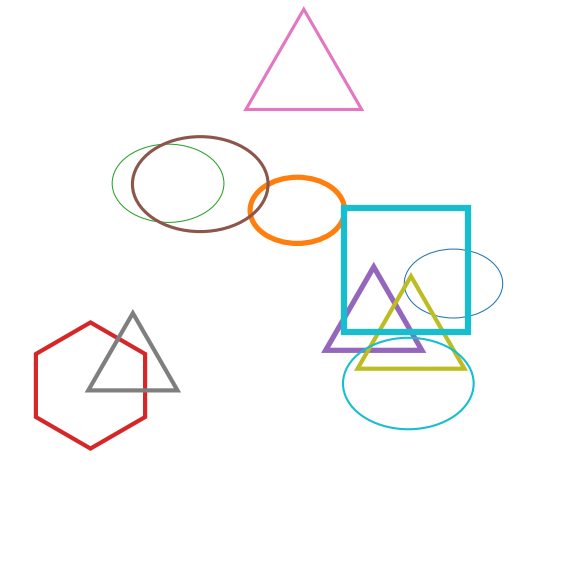[{"shape": "oval", "thickness": 0.5, "radius": 0.43, "center": [0.785, 0.508]}, {"shape": "oval", "thickness": 2.5, "radius": 0.41, "center": [0.515, 0.635]}, {"shape": "oval", "thickness": 0.5, "radius": 0.48, "center": [0.291, 0.682]}, {"shape": "hexagon", "thickness": 2, "radius": 0.55, "center": [0.157, 0.332]}, {"shape": "triangle", "thickness": 2.5, "radius": 0.48, "center": [0.647, 0.441]}, {"shape": "oval", "thickness": 1.5, "radius": 0.59, "center": [0.347, 0.68]}, {"shape": "triangle", "thickness": 1.5, "radius": 0.58, "center": [0.526, 0.867]}, {"shape": "triangle", "thickness": 2, "radius": 0.45, "center": [0.23, 0.368]}, {"shape": "triangle", "thickness": 2, "radius": 0.53, "center": [0.712, 0.414]}, {"shape": "oval", "thickness": 1, "radius": 0.57, "center": [0.707, 0.335]}, {"shape": "square", "thickness": 3, "radius": 0.54, "center": [0.703, 0.532]}]